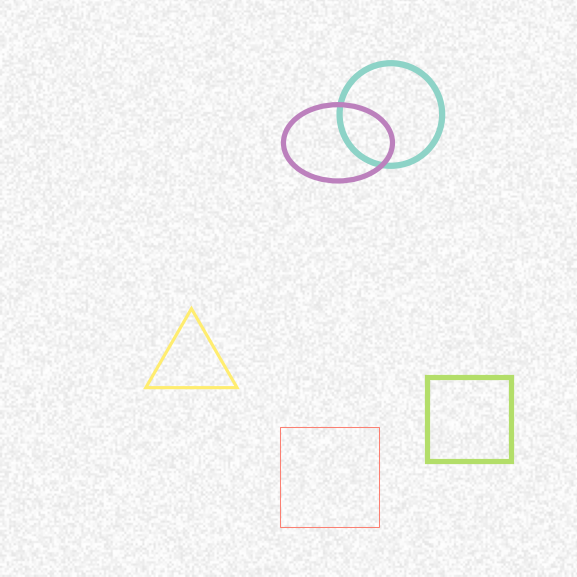[{"shape": "circle", "thickness": 3, "radius": 0.44, "center": [0.677, 0.801]}, {"shape": "square", "thickness": 0.5, "radius": 0.43, "center": [0.571, 0.174]}, {"shape": "square", "thickness": 2.5, "radius": 0.36, "center": [0.813, 0.273]}, {"shape": "oval", "thickness": 2.5, "radius": 0.47, "center": [0.585, 0.752]}, {"shape": "triangle", "thickness": 1.5, "radius": 0.46, "center": [0.331, 0.373]}]